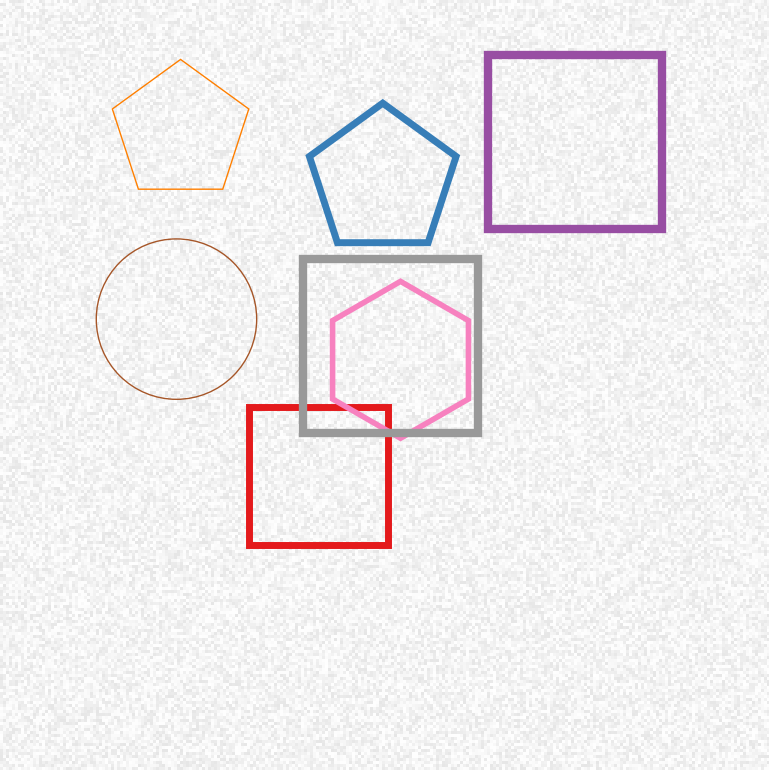[{"shape": "square", "thickness": 2.5, "radius": 0.45, "center": [0.414, 0.382]}, {"shape": "pentagon", "thickness": 2.5, "radius": 0.5, "center": [0.497, 0.766]}, {"shape": "square", "thickness": 3, "radius": 0.56, "center": [0.747, 0.816]}, {"shape": "pentagon", "thickness": 0.5, "radius": 0.47, "center": [0.235, 0.83]}, {"shape": "circle", "thickness": 0.5, "radius": 0.52, "center": [0.229, 0.586]}, {"shape": "hexagon", "thickness": 2, "radius": 0.51, "center": [0.52, 0.533]}, {"shape": "square", "thickness": 3, "radius": 0.57, "center": [0.507, 0.55]}]